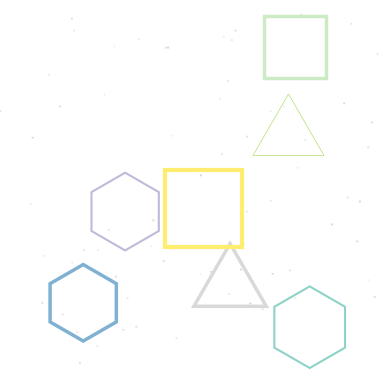[{"shape": "hexagon", "thickness": 1.5, "radius": 0.53, "center": [0.804, 0.15]}, {"shape": "hexagon", "thickness": 1.5, "radius": 0.5, "center": [0.325, 0.451]}, {"shape": "hexagon", "thickness": 2.5, "radius": 0.5, "center": [0.216, 0.214]}, {"shape": "triangle", "thickness": 0.5, "radius": 0.53, "center": [0.749, 0.649]}, {"shape": "triangle", "thickness": 2.5, "radius": 0.54, "center": [0.598, 0.259]}, {"shape": "square", "thickness": 2.5, "radius": 0.4, "center": [0.767, 0.877]}, {"shape": "square", "thickness": 3, "radius": 0.5, "center": [0.529, 0.458]}]